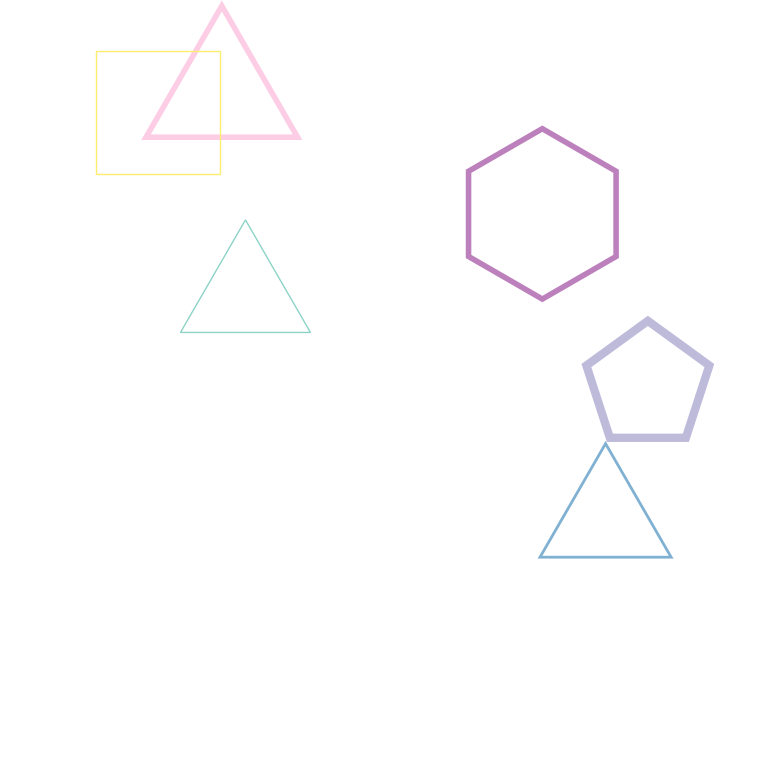[{"shape": "triangle", "thickness": 0.5, "radius": 0.49, "center": [0.319, 0.617]}, {"shape": "pentagon", "thickness": 3, "radius": 0.42, "center": [0.841, 0.499]}, {"shape": "triangle", "thickness": 1, "radius": 0.49, "center": [0.786, 0.326]}, {"shape": "triangle", "thickness": 2, "radius": 0.57, "center": [0.288, 0.879]}, {"shape": "hexagon", "thickness": 2, "radius": 0.55, "center": [0.704, 0.722]}, {"shape": "square", "thickness": 0.5, "radius": 0.4, "center": [0.206, 0.854]}]